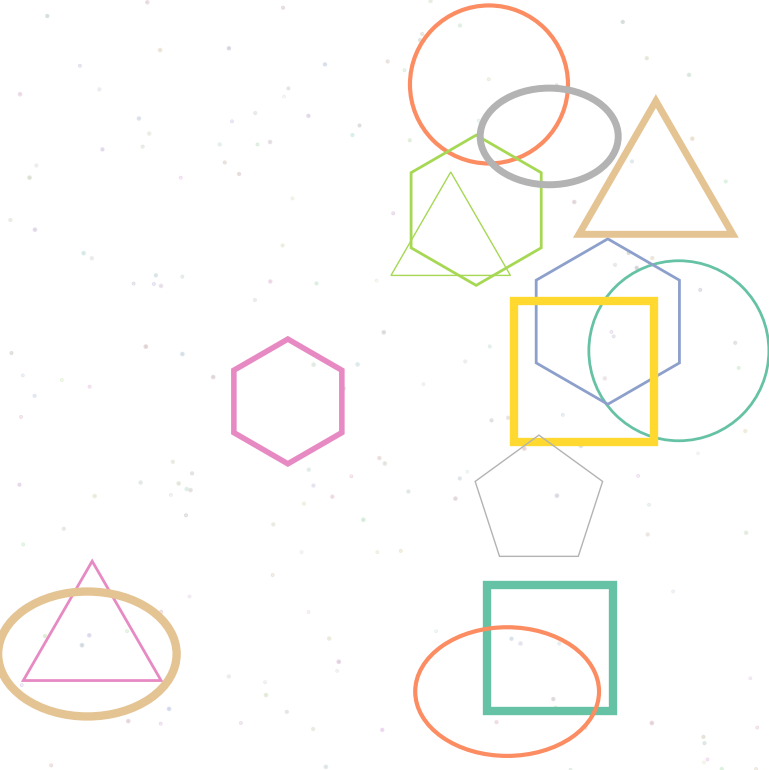[{"shape": "square", "thickness": 3, "radius": 0.41, "center": [0.714, 0.158]}, {"shape": "circle", "thickness": 1, "radius": 0.58, "center": [0.882, 0.544]}, {"shape": "circle", "thickness": 1.5, "radius": 0.51, "center": [0.635, 0.89]}, {"shape": "oval", "thickness": 1.5, "radius": 0.6, "center": [0.659, 0.102]}, {"shape": "hexagon", "thickness": 1, "radius": 0.54, "center": [0.789, 0.582]}, {"shape": "hexagon", "thickness": 2, "radius": 0.4, "center": [0.374, 0.479]}, {"shape": "triangle", "thickness": 1, "radius": 0.52, "center": [0.12, 0.168]}, {"shape": "hexagon", "thickness": 1, "radius": 0.49, "center": [0.618, 0.727]}, {"shape": "triangle", "thickness": 0.5, "radius": 0.45, "center": [0.585, 0.687]}, {"shape": "square", "thickness": 3, "radius": 0.46, "center": [0.759, 0.517]}, {"shape": "triangle", "thickness": 2.5, "radius": 0.58, "center": [0.852, 0.753]}, {"shape": "oval", "thickness": 3, "radius": 0.58, "center": [0.113, 0.151]}, {"shape": "oval", "thickness": 2.5, "radius": 0.45, "center": [0.713, 0.823]}, {"shape": "pentagon", "thickness": 0.5, "radius": 0.44, "center": [0.7, 0.348]}]